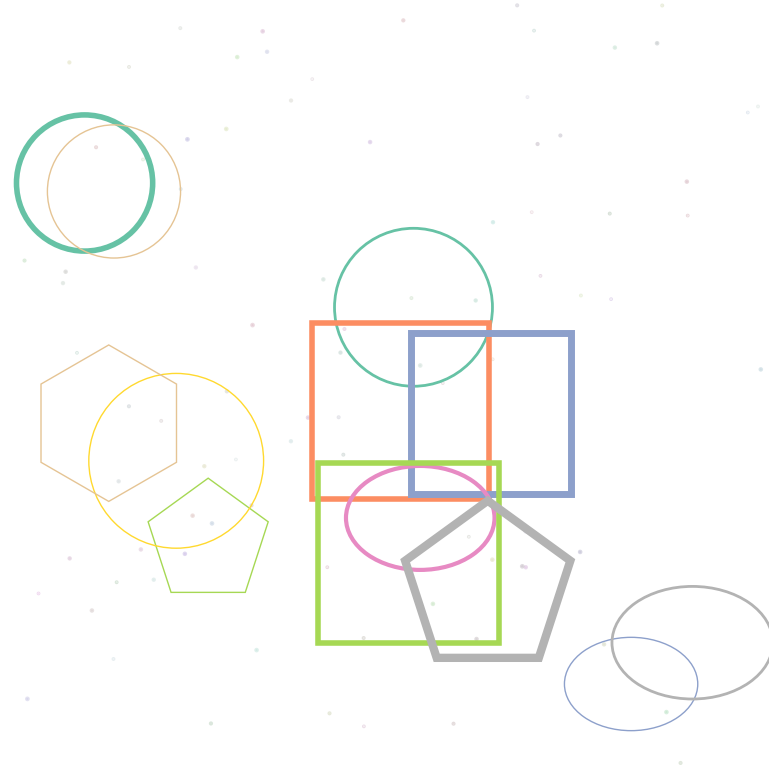[{"shape": "circle", "thickness": 2, "radius": 0.44, "center": [0.11, 0.762]}, {"shape": "circle", "thickness": 1, "radius": 0.51, "center": [0.537, 0.601]}, {"shape": "square", "thickness": 2, "radius": 0.57, "center": [0.52, 0.466]}, {"shape": "oval", "thickness": 0.5, "radius": 0.43, "center": [0.82, 0.112]}, {"shape": "square", "thickness": 2.5, "radius": 0.52, "center": [0.638, 0.463]}, {"shape": "oval", "thickness": 1.5, "radius": 0.48, "center": [0.546, 0.327]}, {"shape": "pentagon", "thickness": 0.5, "radius": 0.41, "center": [0.27, 0.297]}, {"shape": "square", "thickness": 2, "radius": 0.59, "center": [0.531, 0.282]}, {"shape": "circle", "thickness": 0.5, "radius": 0.57, "center": [0.229, 0.402]}, {"shape": "circle", "thickness": 0.5, "radius": 0.43, "center": [0.148, 0.751]}, {"shape": "hexagon", "thickness": 0.5, "radius": 0.51, "center": [0.141, 0.45]}, {"shape": "oval", "thickness": 1, "radius": 0.52, "center": [0.899, 0.165]}, {"shape": "pentagon", "thickness": 3, "radius": 0.56, "center": [0.633, 0.237]}]